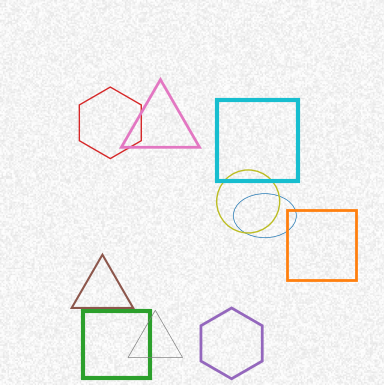[{"shape": "oval", "thickness": 0.5, "radius": 0.41, "center": [0.688, 0.44]}, {"shape": "square", "thickness": 2, "radius": 0.45, "center": [0.834, 0.364]}, {"shape": "square", "thickness": 3, "radius": 0.43, "center": [0.303, 0.106]}, {"shape": "hexagon", "thickness": 1, "radius": 0.46, "center": [0.287, 0.681]}, {"shape": "hexagon", "thickness": 2, "radius": 0.46, "center": [0.602, 0.108]}, {"shape": "triangle", "thickness": 1.5, "radius": 0.46, "center": [0.266, 0.246]}, {"shape": "triangle", "thickness": 2, "radius": 0.59, "center": [0.417, 0.676]}, {"shape": "triangle", "thickness": 0.5, "radius": 0.41, "center": [0.403, 0.112]}, {"shape": "circle", "thickness": 1, "radius": 0.41, "center": [0.645, 0.477]}, {"shape": "square", "thickness": 3, "radius": 0.53, "center": [0.669, 0.635]}]